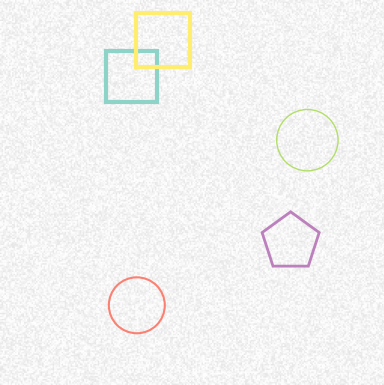[{"shape": "square", "thickness": 3, "radius": 0.33, "center": [0.342, 0.8]}, {"shape": "circle", "thickness": 1.5, "radius": 0.36, "center": [0.355, 0.207]}, {"shape": "circle", "thickness": 1, "radius": 0.4, "center": [0.798, 0.636]}, {"shape": "pentagon", "thickness": 2, "radius": 0.39, "center": [0.755, 0.372]}, {"shape": "square", "thickness": 3, "radius": 0.35, "center": [0.424, 0.897]}]